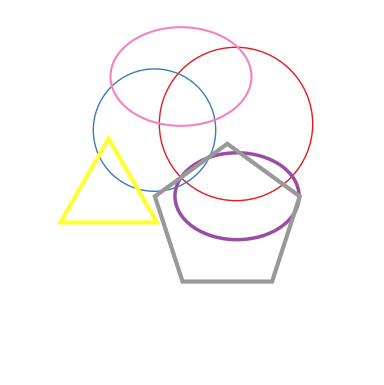[{"shape": "circle", "thickness": 1, "radius": 1.0, "center": [0.613, 0.678]}, {"shape": "circle", "thickness": 1, "radius": 0.79, "center": [0.401, 0.662]}, {"shape": "oval", "thickness": 2.5, "radius": 0.81, "center": [0.616, 0.49]}, {"shape": "triangle", "thickness": 3, "radius": 0.72, "center": [0.282, 0.495]}, {"shape": "oval", "thickness": 1.5, "radius": 0.92, "center": [0.47, 0.801]}, {"shape": "pentagon", "thickness": 3, "radius": 0.99, "center": [0.59, 0.429]}]